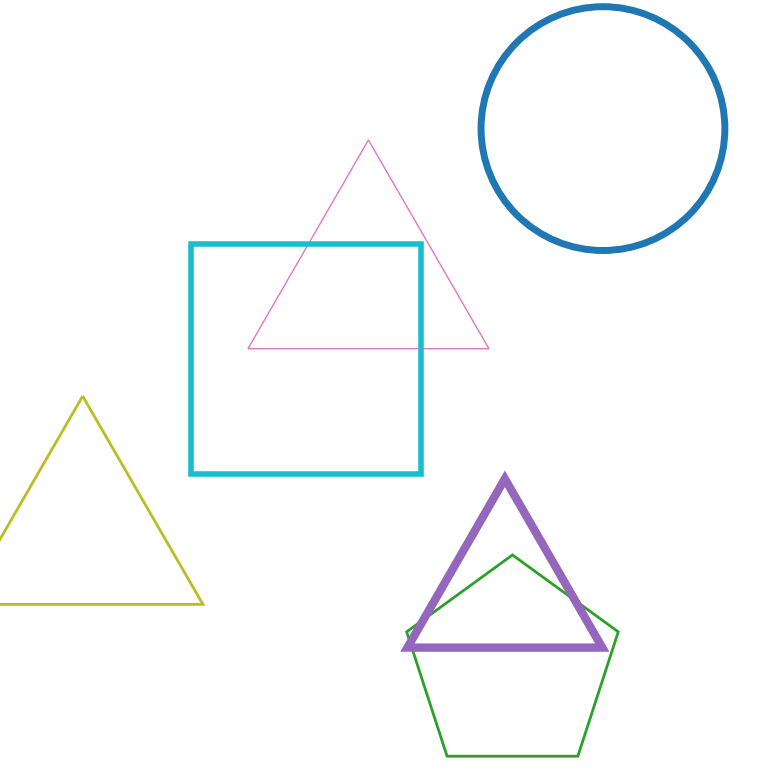[{"shape": "circle", "thickness": 2.5, "radius": 0.79, "center": [0.783, 0.833]}, {"shape": "pentagon", "thickness": 1, "radius": 0.72, "center": [0.666, 0.135]}, {"shape": "triangle", "thickness": 3, "radius": 0.73, "center": [0.656, 0.232]}, {"shape": "triangle", "thickness": 0.5, "radius": 0.9, "center": [0.478, 0.637]}, {"shape": "triangle", "thickness": 1, "radius": 0.9, "center": [0.107, 0.305]}, {"shape": "square", "thickness": 2, "radius": 0.75, "center": [0.398, 0.534]}]